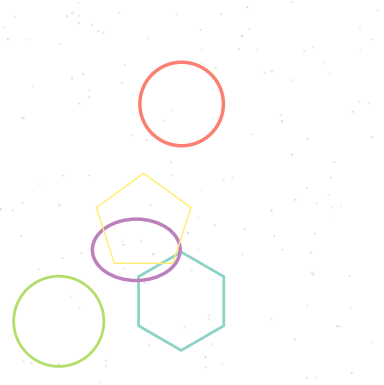[{"shape": "hexagon", "thickness": 2, "radius": 0.64, "center": [0.471, 0.218]}, {"shape": "circle", "thickness": 2.5, "radius": 0.54, "center": [0.472, 0.73]}, {"shape": "circle", "thickness": 2, "radius": 0.59, "center": [0.153, 0.165]}, {"shape": "oval", "thickness": 2.5, "radius": 0.57, "center": [0.354, 0.351]}, {"shape": "pentagon", "thickness": 1, "radius": 0.65, "center": [0.373, 0.421]}]